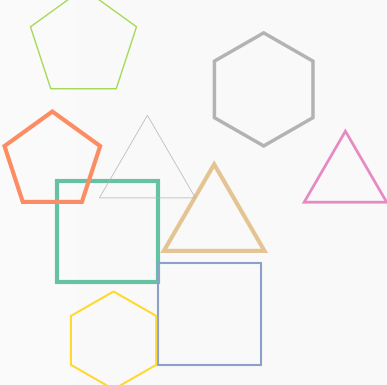[{"shape": "square", "thickness": 3, "radius": 0.66, "center": [0.277, 0.399]}, {"shape": "pentagon", "thickness": 3, "radius": 0.65, "center": [0.135, 0.581]}, {"shape": "square", "thickness": 1.5, "radius": 0.67, "center": [0.541, 0.184]}, {"shape": "triangle", "thickness": 2, "radius": 0.62, "center": [0.891, 0.536]}, {"shape": "pentagon", "thickness": 1, "radius": 0.72, "center": [0.215, 0.886]}, {"shape": "hexagon", "thickness": 1.5, "radius": 0.64, "center": [0.293, 0.116]}, {"shape": "triangle", "thickness": 3, "radius": 0.75, "center": [0.553, 0.423]}, {"shape": "hexagon", "thickness": 2.5, "radius": 0.73, "center": [0.681, 0.768]}, {"shape": "triangle", "thickness": 0.5, "radius": 0.71, "center": [0.38, 0.558]}]